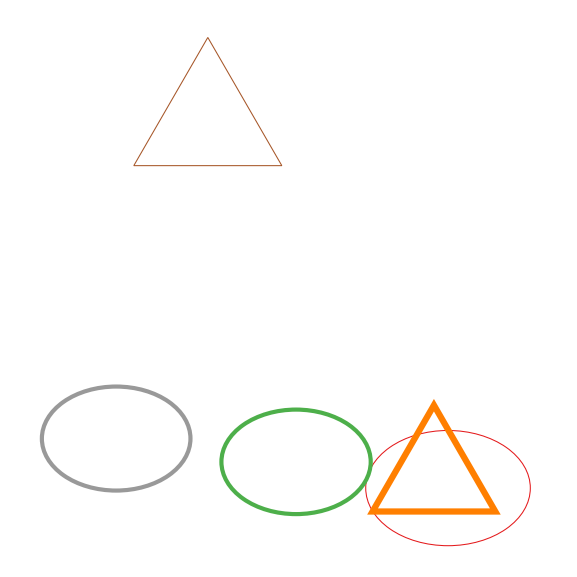[{"shape": "oval", "thickness": 0.5, "radius": 0.71, "center": [0.776, 0.154]}, {"shape": "oval", "thickness": 2, "radius": 0.65, "center": [0.513, 0.199]}, {"shape": "triangle", "thickness": 3, "radius": 0.61, "center": [0.751, 0.175]}, {"shape": "triangle", "thickness": 0.5, "radius": 0.74, "center": [0.36, 0.786]}, {"shape": "oval", "thickness": 2, "radius": 0.64, "center": [0.201, 0.24]}]